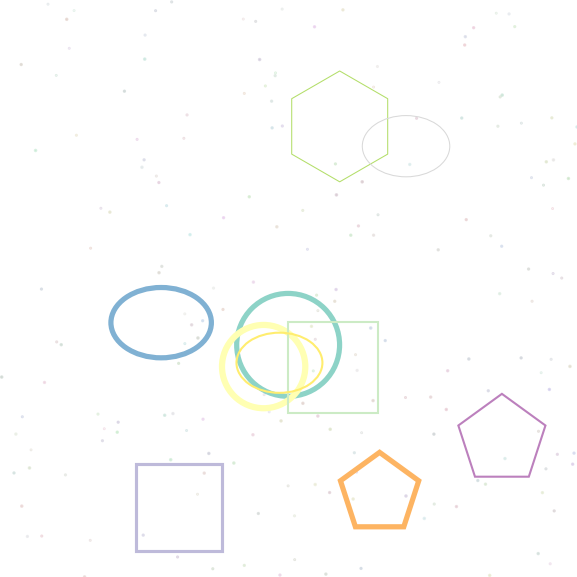[{"shape": "circle", "thickness": 2.5, "radius": 0.45, "center": [0.499, 0.402]}, {"shape": "circle", "thickness": 3, "radius": 0.36, "center": [0.457, 0.364]}, {"shape": "square", "thickness": 1.5, "radius": 0.37, "center": [0.31, 0.12]}, {"shape": "oval", "thickness": 2.5, "radius": 0.43, "center": [0.279, 0.44]}, {"shape": "pentagon", "thickness": 2.5, "radius": 0.36, "center": [0.657, 0.145]}, {"shape": "hexagon", "thickness": 0.5, "radius": 0.48, "center": [0.588, 0.78]}, {"shape": "oval", "thickness": 0.5, "radius": 0.38, "center": [0.703, 0.746]}, {"shape": "pentagon", "thickness": 1, "radius": 0.4, "center": [0.869, 0.238]}, {"shape": "square", "thickness": 1, "radius": 0.39, "center": [0.577, 0.363]}, {"shape": "oval", "thickness": 1, "radius": 0.37, "center": [0.484, 0.371]}]